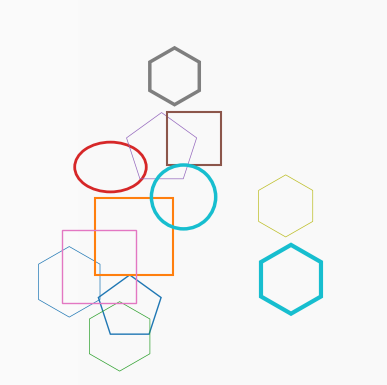[{"shape": "hexagon", "thickness": 0.5, "radius": 0.46, "center": [0.179, 0.268]}, {"shape": "pentagon", "thickness": 1, "radius": 0.43, "center": [0.335, 0.201]}, {"shape": "square", "thickness": 1.5, "radius": 0.5, "center": [0.346, 0.386]}, {"shape": "hexagon", "thickness": 0.5, "radius": 0.45, "center": [0.309, 0.126]}, {"shape": "oval", "thickness": 2, "radius": 0.46, "center": [0.285, 0.566]}, {"shape": "pentagon", "thickness": 0.5, "radius": 0.48, "center": [0.417, 0.613]}, {"shape": "square", "thickness": 1.5, "radius": 0.35, "center": [0.501, 0.64]}, {"shape": "square", "thickness": 1, "radius": 0.48, "center": [0.256, 0.308]}, {"shape": "hexagon", "thickness": 2.5, "radius": 0.37, "center": [0.45, 0.802]}, {"shape": "hexagon", "thickness": 0.5, "radius": 0.4, "center": [0.737, 0.465]}, {"shape": "circle", "thickness": 2.5, "radius": 0.41, "center": [0.474, 0.488]}, {"shape": "hexagon", "thickness": 3, "radius": 0.45, "center": [0.751, 0.275]}]